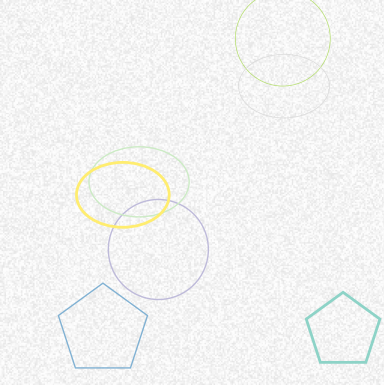[{"shape": "pentagon", "thickness": 2, "radius": 0.5, "center": [0.891, 0.14]}, {"shape": "circle", "thickness": 1, "radius": 0.65, "center": [0.411, 0.352]}, {"shape": "pentagon", "thickness": 1, "radius": 0.61, "center": [0.267, 0.143]}, {"shape": "circle", "thickness": 0.5, "radius": 0.62, "center": [0.735, 0.9]}, {"shape": "oval", "thickness": 0.5, "radius": 0.59, "center": [0.738, 0.776]}, {"shape": "oval", "thickness": 1, "radius": 0.65, "center": [0.361, 0.528]}, {"shape": "oval", "thickness": 2, "radius": 0.6, "center": [0.319, 0.494]}]